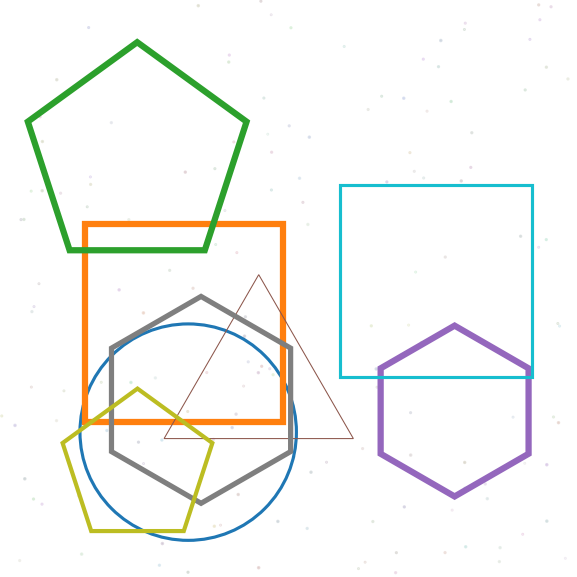[{"shape": "circle", "thickness": 1.5, "radius": 0.94, "center": [0.326, 0.251]}, {"shape": "square", "thickness": 3, "radius": 0.86, "center": [0.318, 0.44]}, {"shape": "pentagon", "thickness": 3, "radius": 1.0, "center": [0.238, 0.727]}, {"shape": "hexagon", "thickness": 3, "radius": 0.74, "center": [0.787, 0.287]}, {"shape": "triangle", "thickness": 0.5, "radius": 0.95, "center": [0.448, 0.334]}, {"shape": "hexagon", "thickness": 2.5, "radius": 0.9, "center": [0.348, 0.307]}, {"shape": "pentagon", "thickness": 2, "radius": 0.68, "center": [0.238, 0.19]}, {"shape": "square", "thickness": 1.5, "radius": 0.83, "center": [0.755, 0.512]}]